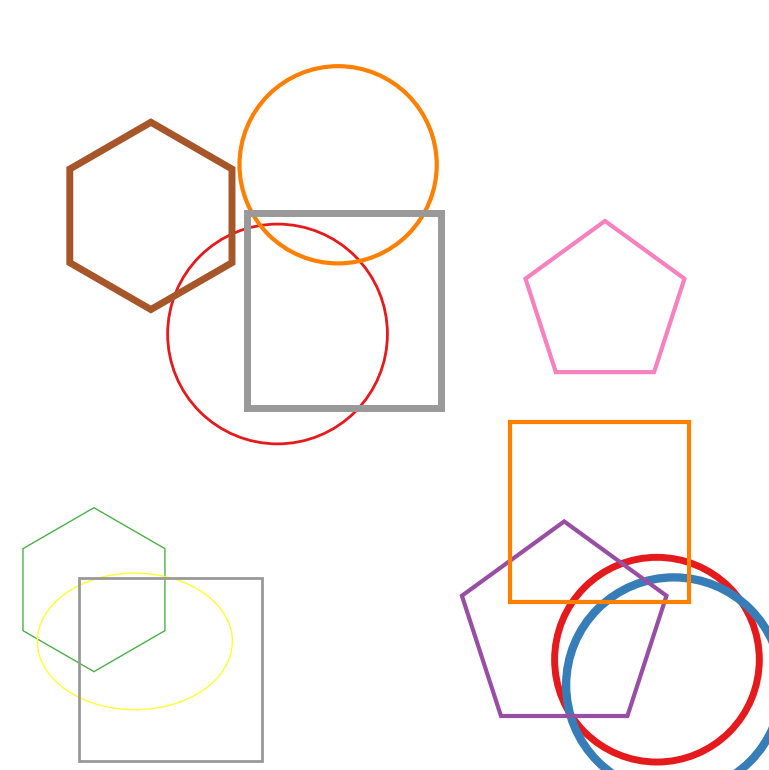[{"shape": "circle", "thickness": 2.5, "radius": 0.66, "center": [0.853, 0.143]}, {"shape": "circle", "thickness": 1, "radius": 0.71, "center": [0.36, 0.566]}, {"shape": "circle", "thickness": 3, "radius": 0.7, "center": [0.875, 0.11]}, {"shape": "hexagon", "thickness": 0.5, "radius": 0.53, "center": [0.122, 0.234]}, {"shape": "pentagon", "thickness": 1.5, "radius": 0.7, "center": [0.733, 0.183]}, {"shape": "circle", "thickness": 1.5, "radius": 0.64, "center": [0.439, 0.786]}, {"shape": "square", "thickness": 1.5, "radius": 0.58, "center": [0.778, 0.335]}, {"shape": "oval", "thickness": 0.5, "radius": 0.63, "center": [0.175, 0.167]}, {"shape": "hexagon", "thickness": 2.5, "radius": 0.61, "center": [0.196, 0.72]}, {"shape": "pentagon", "thickness": 1.5, "radius": 0.54, "center": [0.786, 0.605]}, {"shape": "square", "thickness": 1, "radius": 0.59, "center": [0.222, 0.131]}, {"shape": "square", "thickness": 2.5, "radius": 0.63, "center": [0.447, 0.597]}]